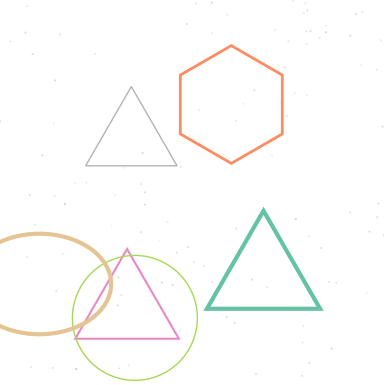[{"shape": "triangle", "thickness": 3, "radius": 0.85, "center": [0.684, 0.283]}, {"shape": "hexagon", "thickness": 2, "radius": 0.76, "center": [0.601, 0.729]}, {"shape": "triangle", "thickness": 1.5, "radius": 0.78, "center": [0.33, 0.198]}, {"shape": "circle", "thickness": 1, "radius": 0.81, "center": [0.35, 0.174]}, {"shape": "oval", "thickness": 3, "radius": 0.93, "center": [0.102, 0.262]}, {"shape": "triangle", "thickness": 1, "radius": 0.69, "center": [0.341, 0.638]}]